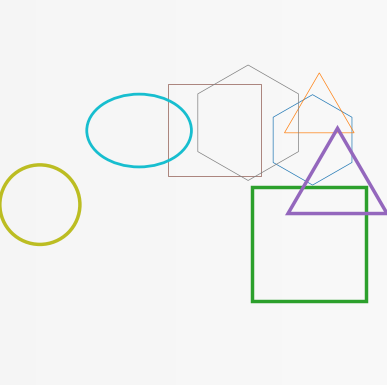[{"shape": "hexagon", "thickness": 0.5, "radius": 0.59, "center": [0.807, 0.637]}, {"shape": "triangle", "thickness": 0.5, "radius": 0.52, "center": [0.824, 0.707]}, {"shape": "square", "thickness": 2.5, "radius": 0.74, "center": [0.797, 0.367]}, {"shape": "triangle", "thickness": 2.5, "radius": 0.74, "center": [0.871, 0.519]}, {"shape": "square", "thickness": 0.5, "radius": 0.6, "center": [0.554, 0.663]}, {"shape": "hexagon", "thickness": 0.5, "radius": 0.75, "center": [0.64, 0.681]}, {"shape": "circle", "thickness": 2.5, "radius": 0.52, "center": [0.103, 0.468]}, {"shape": "oval", "thickness": 2, "radius": 0.68, "center": [0.359, 0.661]}]